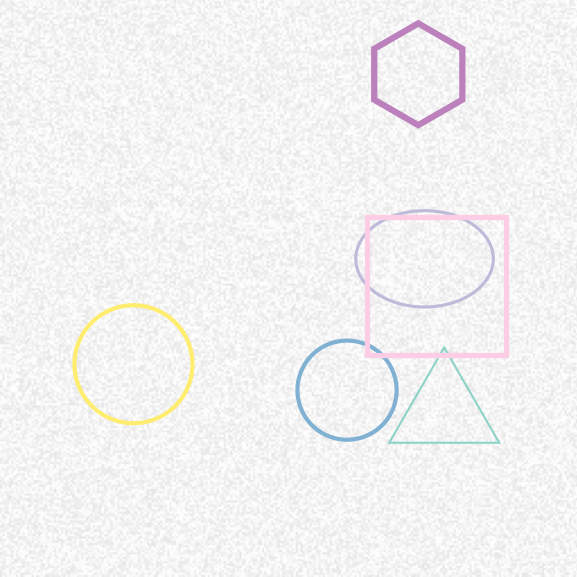[{"shape": "triangle", "thickness": 1, "radius": 0.55, "center": [0.769, 0.287]}, {"shape": "oval", "thickness": 1.5, "radius": 0.6, "center": [0.735, 0.551]}, {"shape": "circle", "thickness": 2, "radius": 0.43, "center": [0.601, 0.324]}, {"shape": "square", "thickness": 2.5, "radius": 0.6, "center": [0.756, 0.504]}, {"shape": "hexagon", "thickness": 3, "radius": 0.44, "center": [0.724, 0.871]}, {"shape": "circle", "thickness": 2, "radius": 0.51, "center": [0.231, 0.368]}]